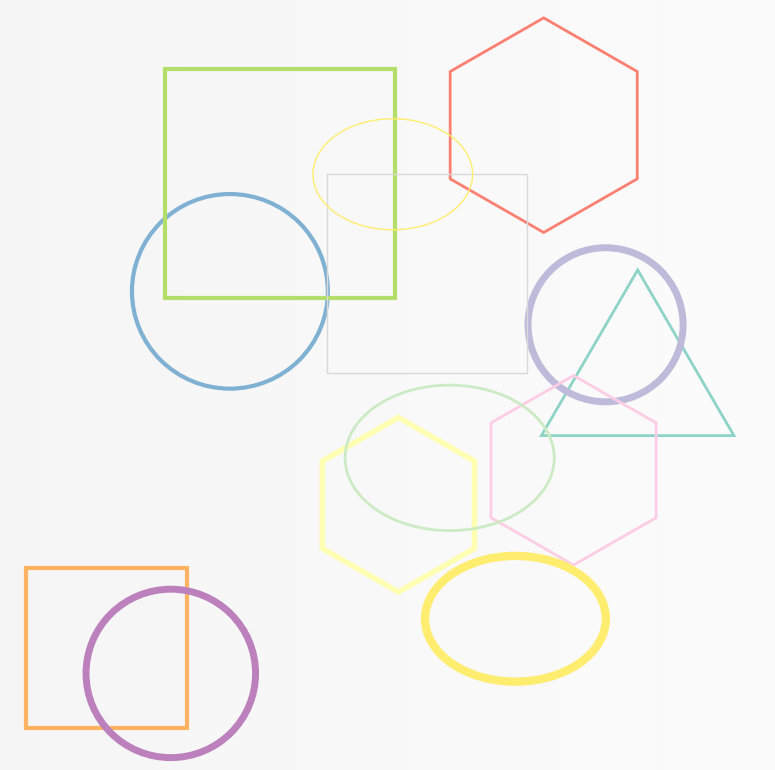[{"shape": "triangle", "thickness": 1, "radius": 0.72, "center": [0.823, 0.506]}, {"shape": "hexagon", "thickness": 2, "radius": 0.57, "center": [0.514, 0.344]}, {"shape": "circle", "thickness": 2.5, "radius": 0.5, "center": [0.781, 0.578]}, {"shape": "hexagon", "thickness": 1, "radius": 0.7, "center": [0.702, 0.837]}, {"shape": "circle", "thickness": 1.5, "radius": 0.63, "center": [0.297, 0.622]}, {"shape": "square", "thickness": 1.5, "radius": 0.52, "center": [0.138, 0.159]}, {"shape": "square", "thickness": 1.5, "radius": 0.74, "center": [0.361, 0.762]}, {"shape": "hexagon", "thickness": 1, "radius": 0.62, "center": [0.74, 0.389]}, {"shape": "square", "thickness": 0.5, "radius": 0.65, "center": [0.551, 0.645]}, {"shape": "circle", "thickness": 2.5, "radius": 0.55, "center": [0.22, 0.125]}, {"shape": "oval", "thickness": 1, "radius": 0.67, "center": [0.58, 0.405]}, {"shape": "oval", "thickness": 3, "radius": 0.58, "center": [0.665, 0.196]}, {"shape": "oval", "thickness": 0.5, "radius": 0.52, "center": [0.507, 0.774]}]